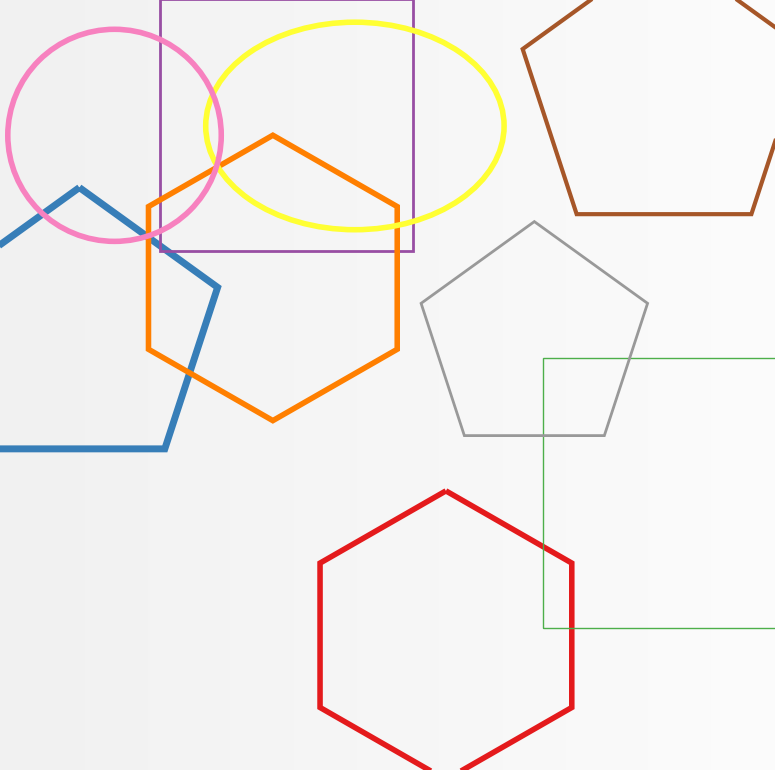[{"shape": "hexagon", "thickness": 2, "radius": 0.94, "center": [0.575, 0.175]}, {"shape": "pentagon", "thickness": 2.5, "radius": 0.94, "center": [0.102, 0.569]}, {"shape": "square", "thickness": 0.5, "radius": 0.88, "center": [0.876, 0.36]}, {"shape": "square", "thickness": 1, "radius": 0.82, "center": [0.37, 0.838]}, {"shape": "hexagon", "thickness": 2, "radius": 0.93, "center": [0.352, 0.639]}, {"shape": "oval", "thickness": 2, "radius": 0.96, "center": [0.458, 0.836]}, {"shape": "pentagon", "thickness": 1.5, "radius": 0.96, "center": [0.857, 0.877]}, {"shape": "circle", "thickness": 2, "radius": 0.69, "center": [0.148, 0.824]}, {"shape": "pentagon", "thickness": 1, "radius": 0.77, "center": [0.689, 0.559]}]